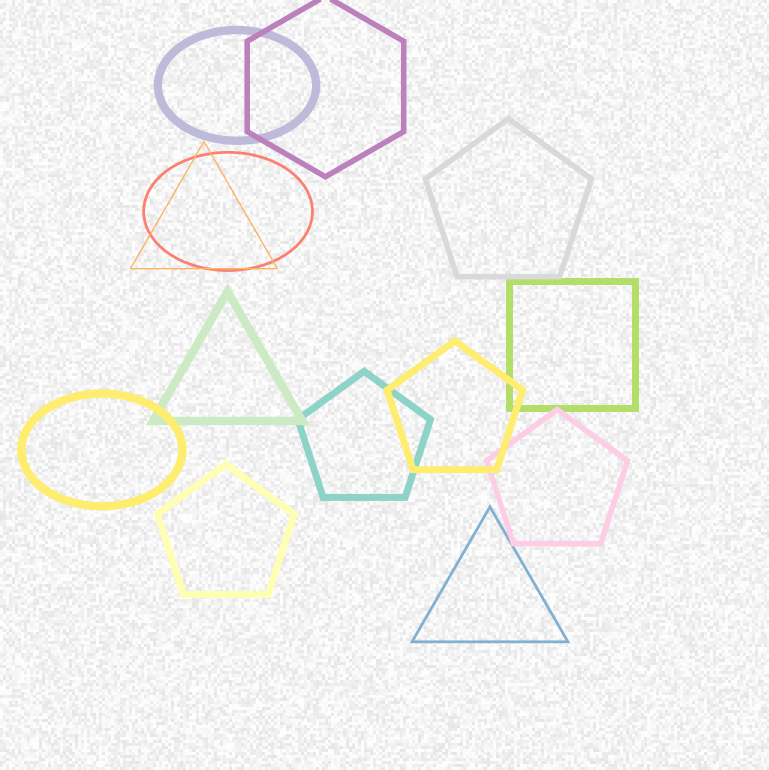[{"shape": "pentagon", "thickness": 2.5, "radius": 0.45, "center": [0.473, 0.427]}, {"shape": "pentagon", "thickness": 2.5, "radius": 0.47, "center": [0.293, 0.304]}, {"shape": "oval", "thickness": 3, "radius": 0.51, "center": [0.308, 0.889]}, {"shape": "oval", "thickness": 1, "radius": 0.55, "center": [0.296, 0.725]}, {"shape": "triangle", "thickness": 1, "radius": 0.58, "center": [0.636, 0.225]}, {"shape": "triangle", "thickness": 0.5, "radius": 0.55, "center": [0.265, 0.706]}, {"shape": "square", "thickness": 2.5, "radius": 0.41, "center": [0.743, 0.552]}, {"shape": "pentagon", "thickness": 2, "radius": 0.48, "center": [0.724, 0.372]}, {"shape": "pentagon", "thickness": 2, "radius": 0.57, "center": [0.66, 0.732]}, {"shape": "hexagon", "thickness": 2, "radius": 0.59, "center": [0.423, 0.888]}, {"shape": "triangle", "thickness": 3, "radius": 0.56, "center": [0.296, 0.509]}, {"shape": "oval", "thickness": 3, "radius": 0.52, "center": [0.132, 0.416]}, {"shape": "pentagon", "thickness": 2.5, "radius": 0.46, "center": [0.591, 0.465]}]